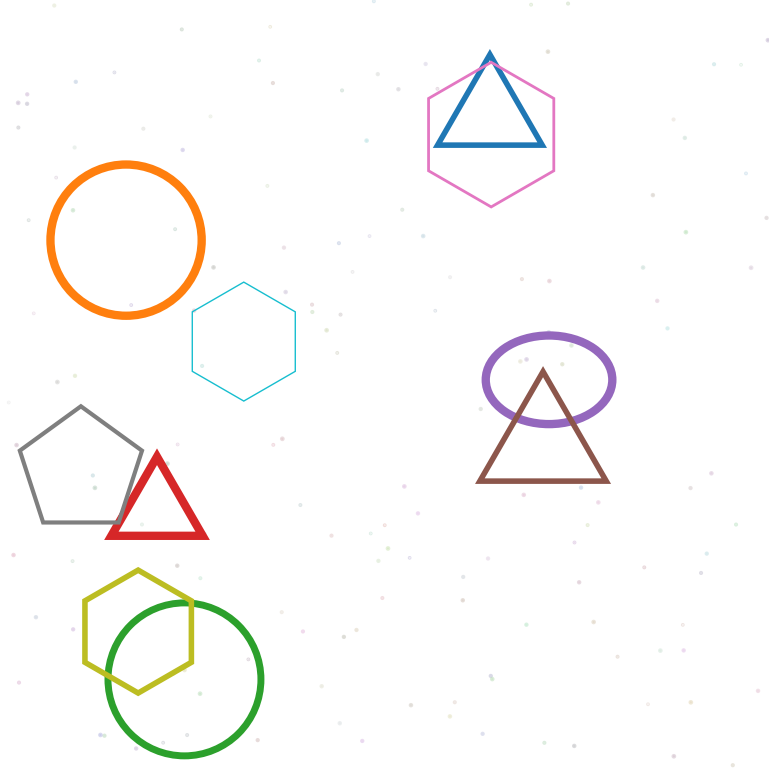[{"shape": "triangle", "thickness": 2, "radius": 0.39, "center": [0.636, 0.851]}, {"shape": "circle", "thickness": 3, "radius": 0.49, "center": [0.164, 0.688]}, {"shape": "circle", "thickness": 2.5, "radius": 0.5, "center": [0.24, 0.118]}, {"shape": "triangle", "thickness": 3, "radius": 0.34, "center": [0.204, 0.338]}, {"shape": "oval", "thickness": 3, "radius": 0.41, "center": [0.713, 0.507]}, {"shape": "triangle", "thickness": 2, "radius": 0.47, "center": [0.705, 0.423]}, {"shape": "hexagon", "thickness": 1, "radius": 0.47, "center": [0.638, 0.825]}, {"shape": "pentagon", "thickness": 1.5, "radius": 0.42, "center": [0.105, 0.389]}, {"shape": "hexagon", "thickness": 2, "radius": 0.4, "center": [0.179, 0.18]}, {"shape": "hexagon", "thickness": 0.5, "radius": 0.39, "center": [0.317, 0.556]}]